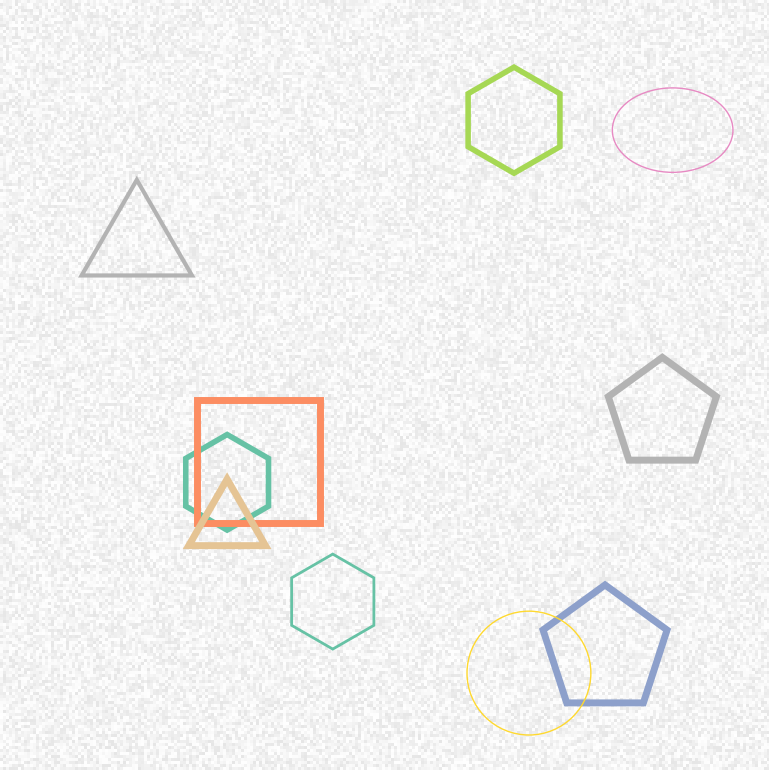[{"shape": "hexagon", "thickness": 2, "radius": 0.31, "center": [0.295, 0.374]}, {"shape": "hexagon", "thickness": 1, "radius": 0.31, "center": [0.432, 0.219]}, {"shape": "square", "thickness": 2.5, "radius": 0.4, "center": [0.336, 0.401]}, {"shape": "pentagon", "thickness": 2.5, "radius": 0.42, "center": [0.786, 0.156]}, {"shape": "oval", "thickness": 0.5, "radius": 0.39, "center": [0.874, 0.831]}, {"shape": "hexagon", "thickness": 2, "radius": 0.34, "center": [0.668, 0.844]}, {"shape": "circle", "thickness": 0.5, "radius": 0.4, "center": [0.687, 0.126]}, {"shape": "triangle", "thickness": 2.5, "radius": 0.29, "center": [0.295, 0.32]}, {"shape": "triangle", "thickness": 1.5, "radius": 0.41, "center": [0.178, 0.684]}, {"shape": "pentagon", "thickness": 2.5, "radius": 0.37, "center": [0.86, 0.462]}]